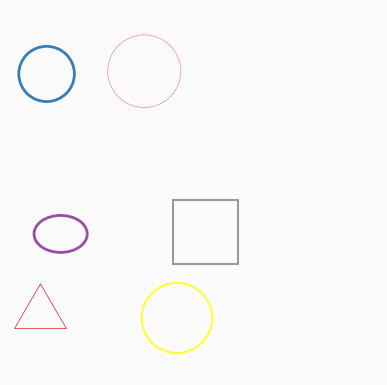[{"shape": "triangle", "thickness": 0.5, "radius": 0.39, "center": [0.104, 0.185]}, {"shape": "circle", "thickness": 2, "radius": 0.36, "center": [0.12, 0.808]}, {"shape": "oval", "thickness": 2, "radius": 0.34, "center": [0.156, 0.392]}, {"shape": "circle", "thickness": 1.5, "radius": 0.46, "center": [0.457, 0.174]}, {"shape": "circle", "thickness": 0.5, "radius": 0.47, "center": [0.372, 0.815]}, {"shape": "square", "thickness": 1.5, "radius": 0.42, "center": [0.53, 0.398]}]